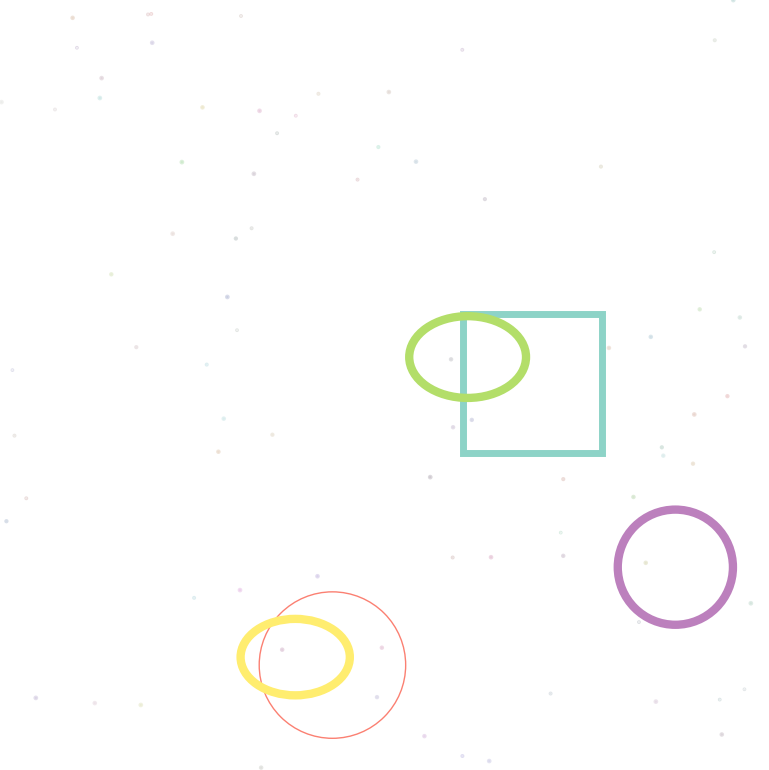[{"shape": "square", "thickness": 2.5, "radius": 0.45, "center": [0.692, 0.501]}, {"shape": "circle", "thickness": 0.5, "radius": 0.48, "center": [0.432, 0.136]}, {"shape": "oval", "thickness": 3, "radius": 0.38, "center": [0.607, 0.536]}, {"shape": "circle", "thickness": 3, "radius": 0.37, "center": [0.877, 0.263]}, {"shape": "oval", "thickness": 3, "radius": 0.35, "center": [0.383, 0.147]}]